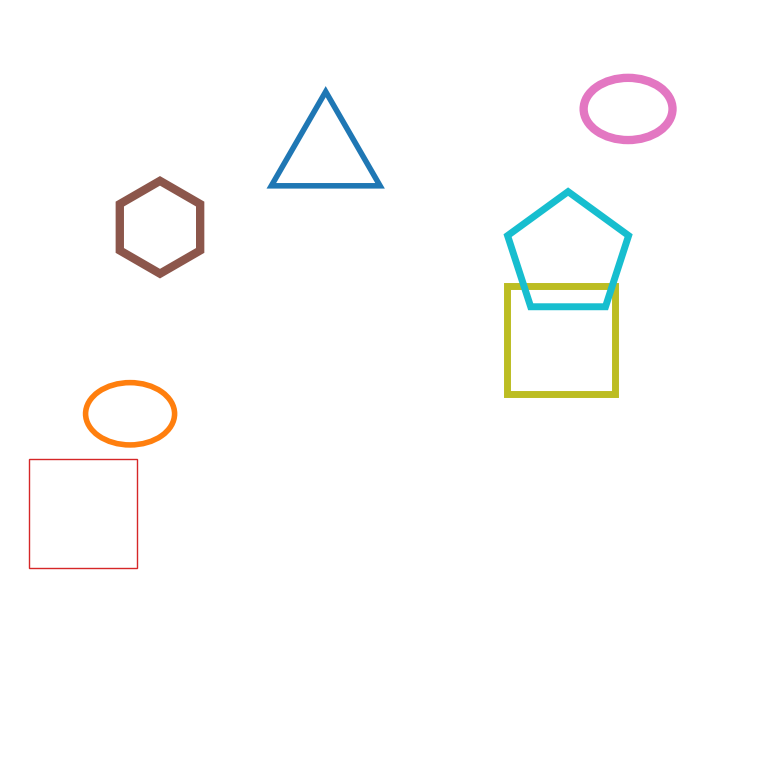[{"shape": "triangle", "thickness": 2, "radius": 0.41, "center": [0.423, 0.799]}, {"shape": "oval", "thickness": 2, "radius": 0.29, "center": [0.169, 0.463]}, {"shape": "square", "thickness": 0.5, "radius": 0.35, "center": [0.108, 0.333]}, {"shape": "hexagon", "thickness": 3, "radius": 0.3, "center": [0.208, 0.705]}, {"shape": "oval", "thickness": 3, "radius": 0.29, "center": [0.816, 0.859]}, {"shape": "square", "thickness": 2.5, "radius": 0.35, "center": [0.729, 0.558]}, {"shape": "pentagon", "thickness": 2.5, "radius": 0.41, "center": [0.738, 0.668]}]